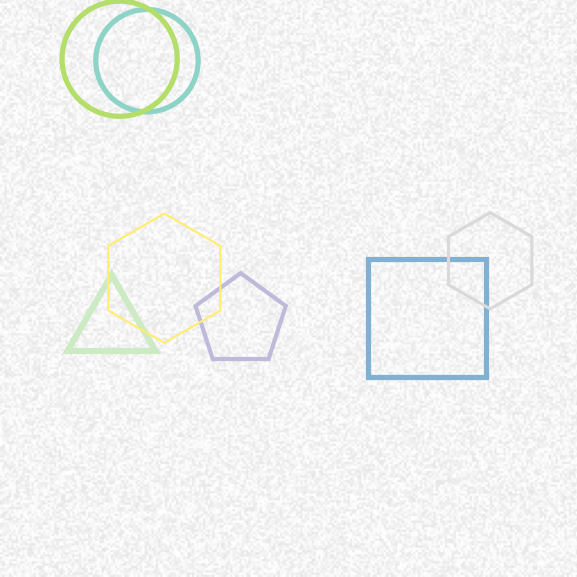[{"shape": "circle", "thickness": 2.5, "radius": 0.44, "center": [0.255, 0.894]}, {"shape": "pentagon", "thickness": 2, "radius": 0.41, "center": [0.417, 0.444]}, {"shape": "square", "thickness": 2.5, "radius": 0.51, "center": [0.74, 0.448]}, {"shape": "circle", "thickness": 2.5, "radius": 0.5, "center": [0.207, 0.897]}, {"shape": "hexagon", "thickness": 1.5, "radius": 0.42, "center": [0.849, 0.548]}, {"shape": "triangle", "thickness": 3, "radius": 0.44, "center": [0.193, 0.435]}, {"shape": "hexagon", "thickness": 1, "radius": 0.56, "center": [0.285, 0.517]}]